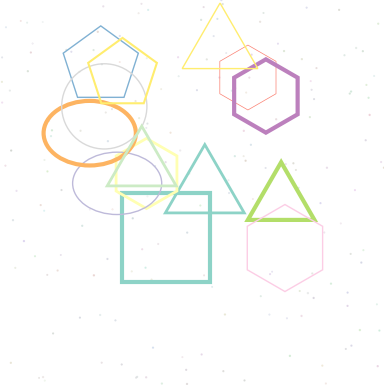[{"shape": "triangle", "thickness": 2, "radius": 0.59, "center": [0.532, 0.506]}, {"shape": "square", "thickness": 3, "radius": 0.57, "center": [0.431, 0.383]}, {"shape": "hexagon", "thickness": 2, "radius": 0.46, "center": [0.381, 0.549]}, {"shape": "oval", "thickness": 1, "radius": 0.58, "center": [0.304, 0.524]}, {"shape": "hexagon", "thickness": 0.5, "radius": 0.42, "center": [0.644, 0.799]}, {"shape": "pentagon", "thickness": 1, "radius": 0.51, "center": [0.262, 0.83]}, {"shape": "oval", "thickness": 3, "radius": 0.6, "center": [0.233, 0.654]}, {"shape": "triangle", "thickness": 3, "radius": 0.5, "center": [0.73, 0.479]}, {"shape": "hexagon", "thickness": 1, "radius": 0.56, "center": [0.74, 0.356]}, {"shape": "circle", "thickness": 1, "radius": 0.55, "center": [0.271, 0.724]}, {"shape": "hexagon", "thickness": 3, "radius": 0.48, "center": [0.691, 0.751]}, {"shape": "triangle", "thickness": 2, "radius": 0.52, "center": [0.368, 0.569]}, {"shape": "triangle", "thickness": 1, "radius": 0.57, "center": [0.571, 0.879]}, {"shape": "pentagon", "thickness": 1.5, "radius": 0.47, "center": [0.318, 0.808]}]